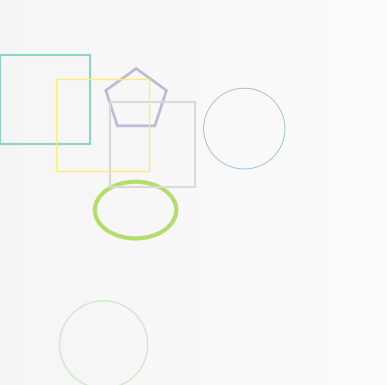[{"shape": "square", "thickness": 1.5, "radius": 0.58, "center": [0.116, 0.742]}, {"shape": "pentagon", "thickness": 2, "radius": 0.41, "center": [0.351, 0.74]}, {"shape": "circle", "thickness": 0.5, "radius": 0.52, "center": [0.63, 0.666]}, {"shape": "oval", "thickness": 3, "radius": 0.53, "center": [0.35, 0.454]}, {"shape": "square", "thickness": 1.5, "radius": 0.55, "center": [0.393, 0.624]}, {"shape": "circle", "thickness": 1, "radius": 0.57, "center": [0.267, 0.105]}, {"shape": "square", "thickness": 1, "radius": 0.6, "center": [0.265, 0.676]}]